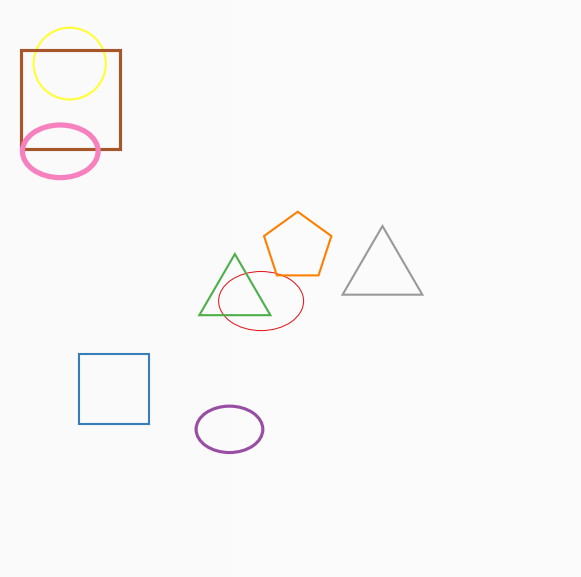[{"shape": "oval", "thickness": 0.5, "radius": 0.37, "center": [0.449, 0.478]}, {"shape": "square", "thickness": 1, "radius": 0.3, "center": [0.196, 0.326]}, {"shape": "triangle", "thickness": 1, "radius": 0.35, "center": [0.404, 0.489]}, {"shape": "oval", "thickness": 1.5, "radius": 0.29, "center": [0.395, 0.256]}, {"shape": "pentagon", "thickness": 1, "radius": 0.3, "center": [0.512, 0.572]}, {"shape": "circle", "thickness": 1, "radius": 0.31, "center": [0.12, 0.889]}, {"shape": "square", "thickness": 1.5, "radius": 0.43, "center": [0.122, 0.827]}, {"shape": "oval", "thickness": 2.5, "radius": 0.33, "center": [0.104, 0.737]}, {"shape": "triangle", "thickness": 1, "radius": 0.4, "center": [0.658, 0.528]}]